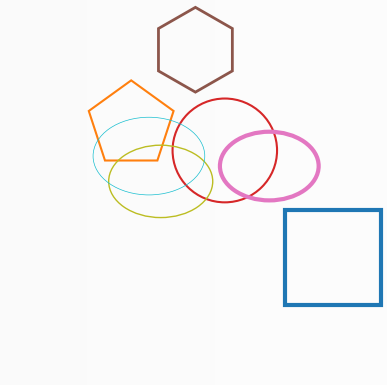[{"shape": "square", "thickness": 3, "radius": 0.62, "center": [0.859, 0.331]}, {"shape": "pentagon", "thickness": 1.5, "radius": 0.58, "center": [0.339, 0.676]}, {"shape": "circle", "thickness": 1.5, "radius": 0.67, "center": [0.58, 0.609]}, {"shape": "hexagon", "thickness": 2, "radius": 0.55, "center": [0.504, 0.871]}, {"shape": "oval", "thickness": 3, "radius": 0.64, "center": [0.695, 0.569]}, {"shape": "oval", "thickness": 1, "radius": 0.67, "center": [0.415, 0.529]}, {"shape": "oval", "thickness": 0.5, "radius": 0.72, "center": [0.384, 0.595]}]